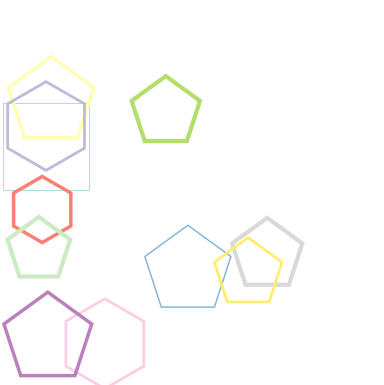[{"shape": "square", "thickness": 0.5, "radius": 0.56, "center": [0.12, 0.619]}, {"shape": "pentagon", "thickness": 2.5, "radius": 0.58, "center": [0.133, 0.737]}, {"shape": "hexagon", "thickness": 2, "radius": 0.58, "center": [0.12, 0.673]}, {"shape": "hexagon", "thickness": 2.5, "radius": 0.43, "center": [0.11, 0.456]}, {"shape": "pentagon", "thickness": 1, "radius": 0.59, "center": [0.488, 0.297]}, {"shape": "pentagon", "thickness": 3, "radius": 0.47, "center": [0.431, 0.709]}, {"shape": "hexagon", "thickness": 2, "radius": 0.58, "center": [0.272, 0.107]}, {"shape": "pentagon", "thickness": 3, "radius": 0.48, "center": [0.694, 0.338]}, {"shape": "pentagon", "thickness": 2.5, "radius": 0.6, "center": [0.124, 0.121]}, {"shape": "pentagon", "thickness": 3, "radius": 0.43, "center": [0.101, 0.351]}, {"shape": "pentagon", "thickness": 2, "radius": 0.46, "center": [0.645, 0.29]}]